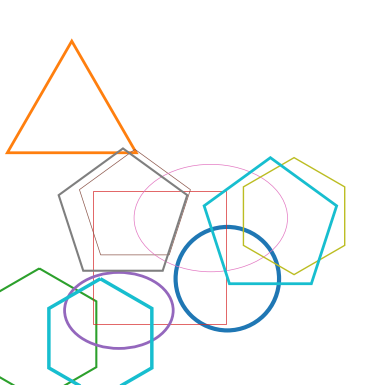[{"shape": "circle", "thickness": 3, "radius": 0.67, "center": [0.59, 0.276]}, {"shape": "triangle", "thickness": 2, "radius": 0.97, "center": [0.186, 0.7]}, {"shape": "hexagon", "thickness": 1.5, "radius": 0.85, "center": [0.102, 0.132]}, {"shape": "square", "thickness": 0.5, "radius": 0.86, "center": [0.414, 0.33]}, {"shape": "oval", "thickness": 2, "radius": 0.71, "center": [0.309, 0.194]}, {"shape": "pentagon", "thickness": 0.5, "radius": 0.76, "center": [0.35, 0.461]}, {"shape": "oval", "thickness": 0.5, "radius": 1.0, "center": [0.548, 0.434]}, {"shape": "pentagon", "thickness": 1.5, "radius": 0.88, "center": [0.319, 0.439]}, {"shape": "hexagon", "thickness": 1, "radius": 0.76, "center": [0.764, 0.439]}, {"shape": "hexagon", "thickness": 2.5, "radius": 0.77, "center": [0.261, 0.122]}, {"shape": "pentagon", "thickness": 2, "radius": 0.9, "center": [0.702, 0.409]}]